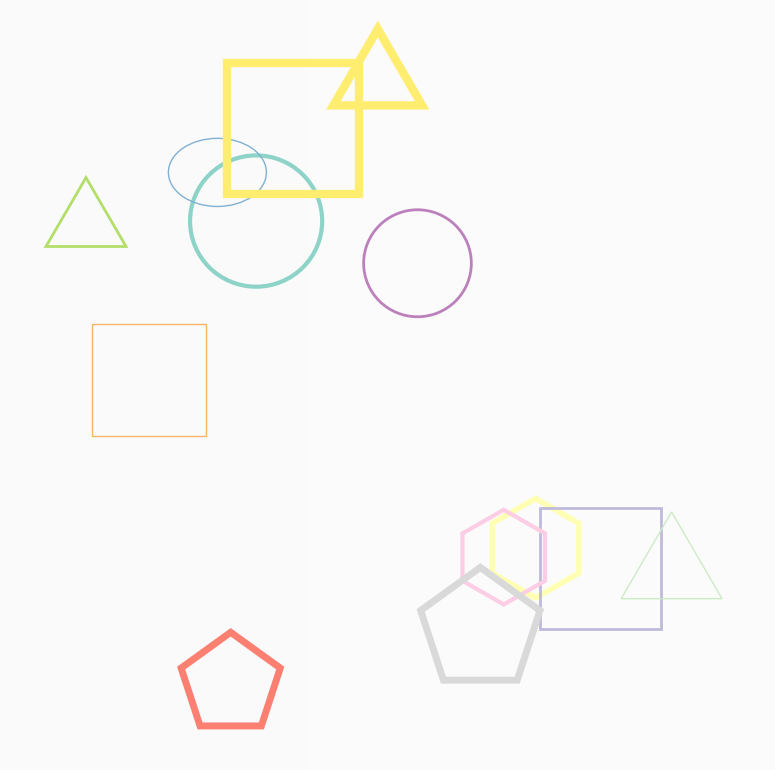[{"shape": "circle", "thickness": 1.5, "radius": 0.43, "center": [0.33, 0.713]}, {"shape": "hexagon", "thickness": 2, "radius": 0.32, "center": [0.691, 0.288]}, {"shape": "square", "thickness": 1, "radius": 0.39, "center": [0.775, 0.262]}, {"shape": "pentagon", "thickness": 2.5, "radius": 0.34, "center": [0.298, 0.112]}, {"shape": "oval", "thickness": 0.5, "radius": 0.32, "center": [0.281, 0.776]}, {"shape": "square", "thickness": 0.5, "radius": 0.37, "center": [0.192, 0.506]}, {"shape": "triangle", "thickness": 1, "radius": 0.3, "center": [0.111, 0.71]}, {"shape": "hexagon", "thickness": 1.5, "radius": 0.31, "center": [0.65, 0.276]}, {"shape": "pentagon", "thickness": 2.5, "radius": 0.4, "center": [0.62, 0.182]}, {"shape": "circle", "thickness": 1, "radius": 0.35, "center": [0.539, 0.658]}, {"shape": "triangle", "thickness": 0.5, "radius": 0.38, "center": [0.867, 0.26]}, {"shape": "triangle", "thickness": 3, "radius": 0.33, "center": [0.487, 0.896]}, {"shape": "square", "thickness": 3, "radius": 0.43, "center": [0.378, 0.833]}]